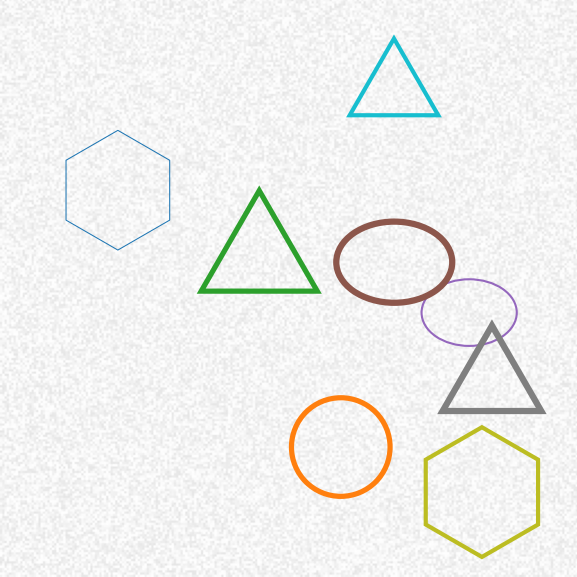[{"shape": "hexagon", "thickness": 0.5, "radius": 0.52, "center": [0.204, 0.67]}, {"shape": "circle", "thickness": 2.5, "radius": 0.43, "center": [0.59, 0.225]}, {"shape": "triangle", "thickness": 2.5, "radius": 0.58, "center": [0.449, 0.553]}, {"shape": "oval", "thickness": 1, "radius": 0.41, "center": [0.812, 0.458]}, {"shape": "oval", "thickness": 3, "radius": 0.5, "center": [0.683, 0.545]}, {"shape": "triangle", "thickness": 3, "radius": 0.49, "center": [0.852, 0.337]}, {"shape": "hexagon", "thickness": 2, "radius": 0.56, "center": [0.834, 0.147]}, {"shape": "triangle", "thickness": 2, "radius": 0.44, "center": [0.682, 0.844]}]